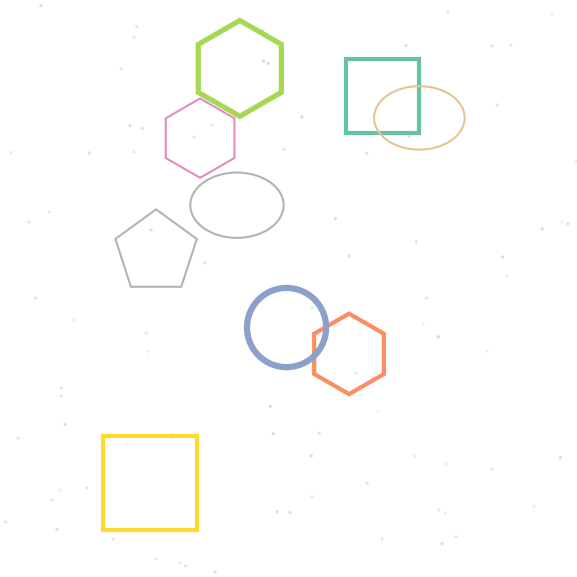[{"shape": "square", "thickness": 2, "radius": 0.32, "center": [0.662, 0.833]}, {"shape": "hexagon", "thickness": 2, "radius": 0.35, "center": [0.604, 0.386]}, {"shape": "circle", "thickness": 3, "radius": 0.34, "center": [0.496, 0.432]}, {"shape": "hexagon", "thickness": 1, "radius": 0.34, "center": [0.346, 0.76]}, {"shape": "hexagon", "thickness": 2.5, "radius": 0.42, "center": [0.415, 0.881]}, {"shape": "square", "thickness": 2, "radius": 0.41, "center": [0.26, 0.163]}, {"shape": "oval", "thickness": 1, "radius": 0.39, "center": [0.726, 0.795]}, {"shape": "oval", "thickness": 1, "radius": 0.4, "center": [0.41, 0.644]}, {"shape": "pentagon", "thickness": 1, "radius": 0.37, "center": [0.27, 0.563]}]